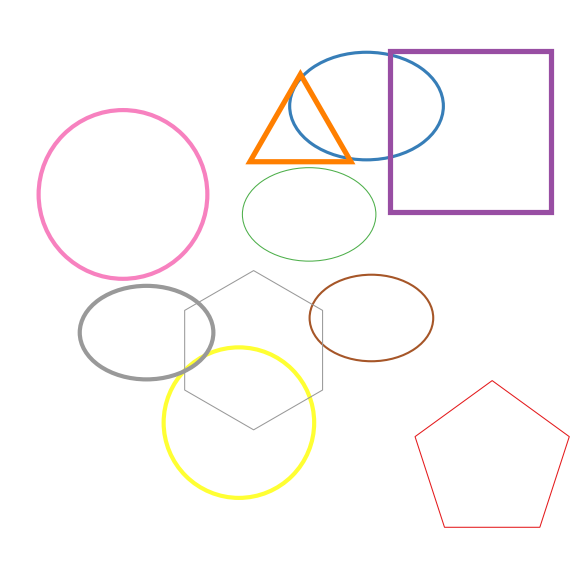[{"shape": "pentagon", "thickness": 0.5, "radius": 0.7, "center": [0.852, 0.2]}, {"shape": "oval", "thickness": 1.5, "radius": 0.67, "center": [0.635, 0.815]}, {"shape": "oval", "thickness": 0.5, "radius": 0.58, "center": [0.535, 0.628]}, {"shape": "square", "thickness": 2.5, "radius": 0.7, "center": [0.814, 0.771]}, {"shape": "triangle", "thickness": 2.5, "radius": 0.51, "center": [0.52, 0.77]}, {"shape": "circle", "thickness": 2, "radius": 0.65, "center": [0.414, 0.267]}, {"shape": "oval", "thickness": 1, "radius": 0.54, "center": [0.643, 0.449]}, {"shape": "circle", "thickness": 2, "radius": 0.73, "center": [0.213, 0.662]}, {"shape": "oval", "thickness": 2, "radius": 0.58, "center": [0.254, 0.423]}, {"shape": "hexagon", "thickness": 0.5, "radius": 0.69, "center": [0.439, 0.393]}]